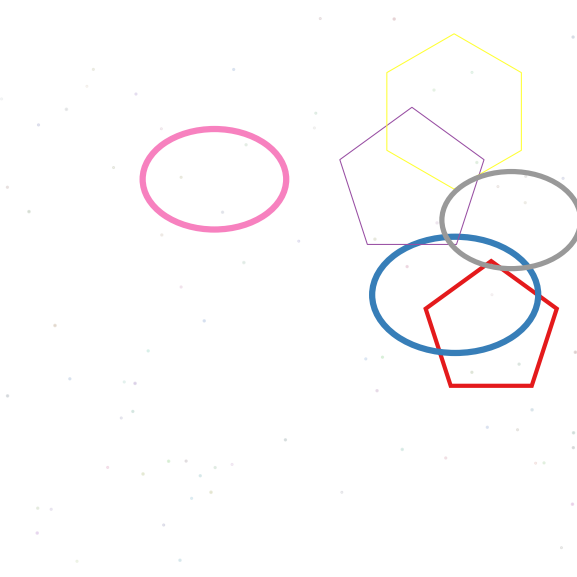[{"shape": "pentagon", "thickness": 2, "radius": 0.6, "center": [0.851, 0.428]}, {"shape": "oval", "thickness": 3, "radius": 0.72, "center": [0.788, 0.489]}, {"shape": "pentagon", "thickness": 0.5, "radius": 0.66, "center": [0.713, 0.682]}, {"shape": "hexagon", "thickness": 0.5, "radius": 0.67, "center": [0.786, 0.806]}, {"shape": "oval", "thickness": 3, "radius": 0.62, "center": [0.371, 0.689]}, {"shape": "oval", "thickness": 2.5, "radius": 0.6, "center": [0.885, 0.618]}]